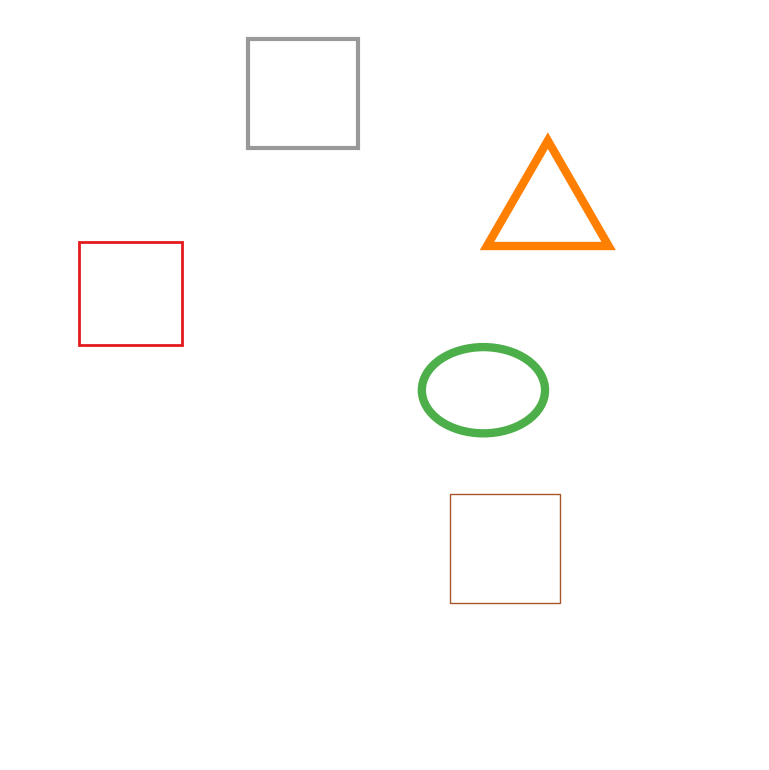[{"shape": "square", "thickness": 1, "radius": 0.33, "center": [0.169, 0.618]}, {"shape": "oval", "thickness": 3, "radius": 0.4, "center": [0.628, 0.493]}, {"shape": "triangle", "thickness": 3, "radius": 0.46, "center": [0.711, 0.726]}, {"shape": "square", "thickness": 0.5, "radius": 0.36, "center": [0.656, 0.288]}, {"shape": "square", "thickness": 1.5, "radius": 0.36, "center": [0.393, 0.879]}]